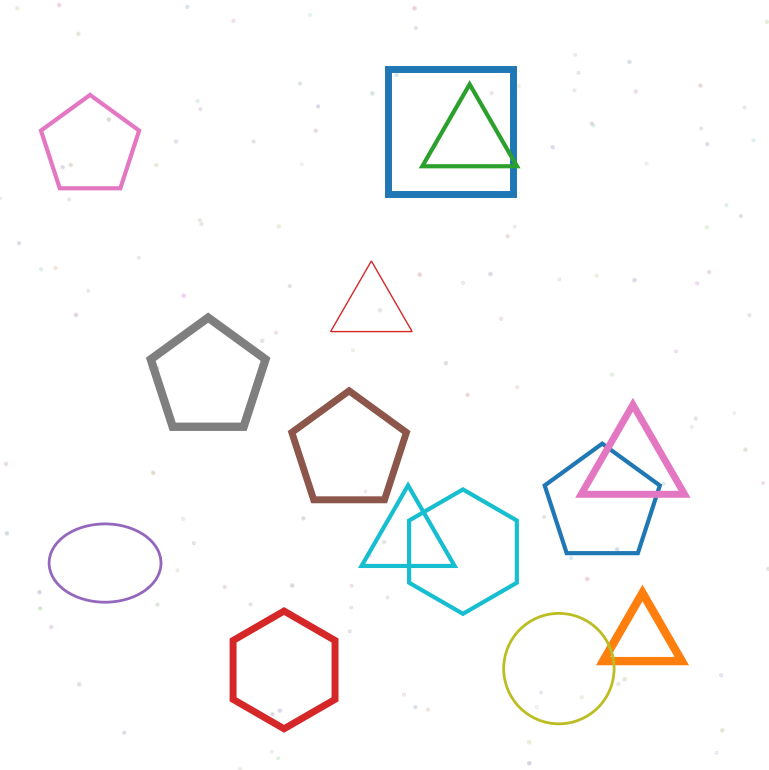[{"shape": "pentagon", "thickness": 1.5, "radius": 0.39, "center": [0.782, 0.345]}, {"shape": "square", "thickness": 2.5, "radius": 0.41, "center": [0.585, 0.829]}, {"shape": "triangle", "thickness": 3, "radius": 0.3, "center": [0.834, 0.171]}, {"shape": "triangle", "thickness": 1.5, "radius": 0.35, "center": [0.61, 0.82]}, {"shape": "triangle", "thickness": 0.5, "radius": 0.31, "center": [0.482, 0.6]}, {"shape": "hexagon", "thickness": 2.5, "radius": 0.38, "center": [0.369, 0.13]}, {"shape": "oval", "thickness": 1, "radius": 0.36, "center": [0.136, 0.269]}, {"shape": "pentagon", "thickness": 2.5, "radius": 0.39, "center": [0.453, 0.414]}, {"shape": "pentagon", "thickness": 1.5, "radius": 0.34, "center": [0.117, 0.81]}, {"shape": "triangle", "thickness": 2.5, "radius": 0.39, "center": [0.822, 0.397]}, {"shape": "pentagon", "thickness": 3, "radius": 0.39, "center": [0.27, 0.509]}, {"shape": "circle", "thickness": 1, "radius": 0.36, "center": [0.726, 0.132]}, {"shape": "hexagon", "thickness": 1.5, "radius": 0.4, "center": [0.601, 0.284]}, {"shape": "triangle", "thickness": 1.5, "radius": 0.35, "center": [0.53, 0.3]}]